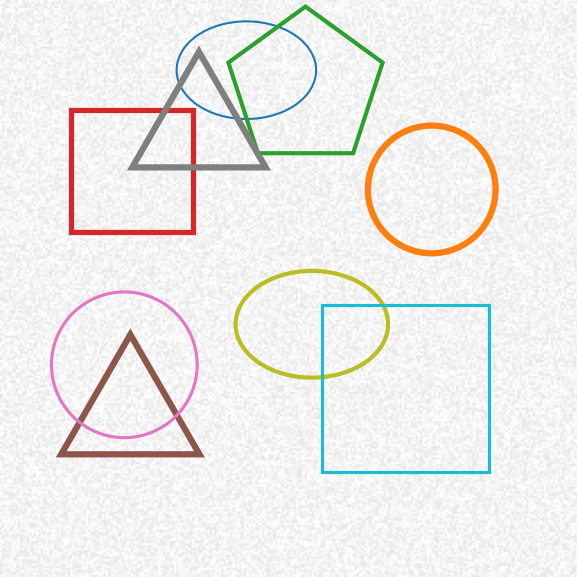[{"shape": "oval", "thickness": 1, "radius": 0.6, "center": [0.427, 0.878]}, {"shape": "circle", "thickness": 3, "radius": 0.55, "center": [0.748, 0.671]}, {"shape": "pentagon", "thickness": 2, "radius": 0.7, "center": [0.529, 0.847]}, {"shape": "square", "thickness": 2.5, "radius": 0.53, "center": [0.229, 0.703]}, {"shape": "triangle", "thickness": 3, "radius": 0.69, "center": [0.226, 0.282]}, {"shape": "circle", "thickness": 1.5, "radius": 0.63, "center": [0.215, 0.367]}, {"shape": "triangle", "thickness": 3, "radius": 0.67, "center": [0.345, 0.776]}, {"shape": "oval", "thickness": 2, "radius": 0.66, "center": [0.54, 0.438]}, {"shape": "square", "thickness": 1.5, "radius": 0.72, "center": [0.702, 0.326]}]